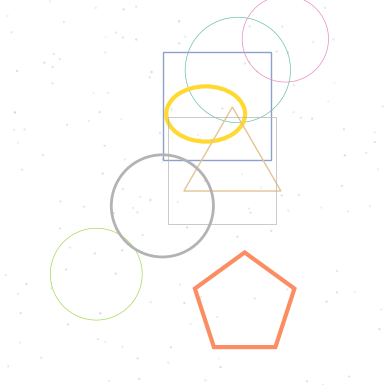[{"shape": "circle", "thickness": 0.5, "radius": 0.68, "center": [0.618, 0.818]}, {"shape": "pentagon", "thickness": 3, "radius": 0.68, "center": [0.635, 0.208]}, {"shape": "square", "thickness": 1, "radius": 0.7, "center": [0.565, 0.724]}, {"shape": "circle", "thickness": 0.5, "radius": 0.56, "center": [0.741, 0.899]}, {"shape": "circle", "thickness": 0.5, "radius": 0.6, "center": [0.25, 0.288]}, {"shape": "oval", "thickness": 3, "radius": 0.51, "center": [0.534, 0.704]}, {"shape": "triangle", "thickness": 1, "radius": 0.73, "center": [0.604, 0.577]}, {"shape": "square", "thickness": 0.5, "radius": 0.7, "center": [0.577, 0.558]}, {"shape": "circle", "thickness": 2, "radius": 0.66, "center": [0.422, 0.465]}]